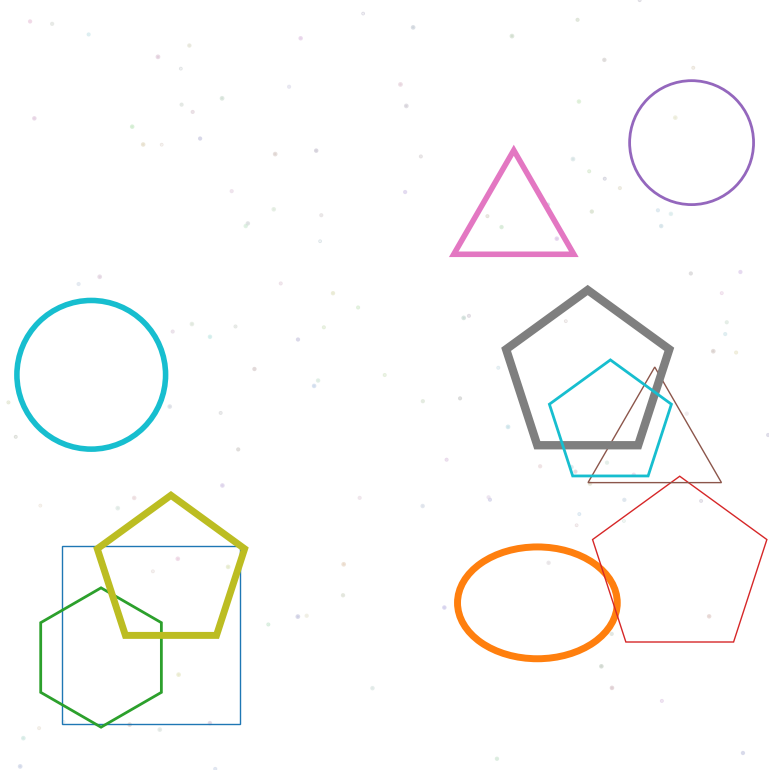[{"shape": "square", "thickness": 0.5, "radius": 0.58, "center": [0.196, 0.175]}, {"shape": "oval", "thickness": 2.5, "radius": 0.52, "center": [0.698, 0.217]}, {"shape": "hexagon", "thickness": 1, "radius": 0.45, "center": [0.131, 0.146]}, {"shape": "pentagon", "thickness": 0.5, "radius": 0.6, "center": [0.883, 0.263]}, {"shape": "circle", "thickness": 1, "radius": 0.4, "center": [0.898, 0.815]}, {"shape": "triangle", "thickness": 0.5, "radius": 0.5, "center": [0.85, 0.423]}, {"shape": "triangle", "thickness": 2, "radius": 0.45, "center": [0.667, 0.715]}, {"shape": "pentagon", "thickness": 3, "radius": 0.56, "center": [0.763, 0.512]}, {"shape": "pentagon", "thickness": 2.5, "radius": 0.5, "center": [0.222, 0.256]}, {"shape": "pentagon", "thickness": 1, "radius": 0.42, "center": [0.793, 0.449]}, {"shape": "circle", "thickness": 2, "radius": 0.48, "center": [0.118, 0.513]}]